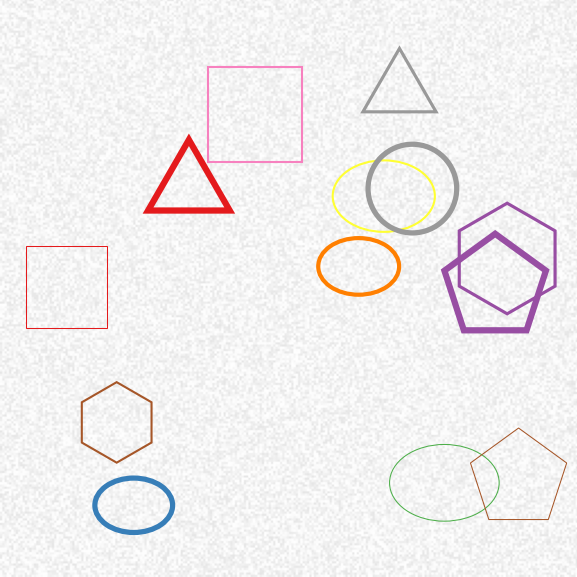[{"shape": "triangle", "thickness": 3, "radius": 0.41, "center": [0.327, 0.675]}, {"shape": "square", "thickness": 0.5, "radius": 0.35, "center": [0.115, 0.502]}, {"shape": "oval", "thickness": 2.5, "radius": 0.34, "center": [0.232, 0.124]}, {"shape": "oval", "thickness": 0.5, "radius": 0.47, "center": [0.769, 0.163]}, {"shape": "hexagon", "thickness": 1.5, "radius": 0.48, "center": [0.878, 0.552]}, {"shape": "pentagon", "thickness": 3, "radius": 0.46, "center": [0.857, 0.502]}, {"shape": "oval", "thickness": 2, "radius": 0.35, "center": [0.621, 0.538]}, {"shape": "oval", "thickness": 1, "radius": 0.44, "center": [0.665, 0.66]}, {"shape": "hexagon", "thickness": 1, "radius": 0.35, "center": [0.202, 0.268]}, {"shape": "pentagon", "thickness": 0.5, "radius": 0.44, "center": [0.898, 0.17]}, {"shape": "square", "thickness": 1, "radius": 0.41, "center": [0.442, 0.801]}, {"shape": "circle", "thickness": 2.5, "radius": 0.38, "center": [0.714, 0.673]}, {"shape": "triangle", "thickness": 1.5, "radius": 0.37, "center": [0.692, 0.842]}]